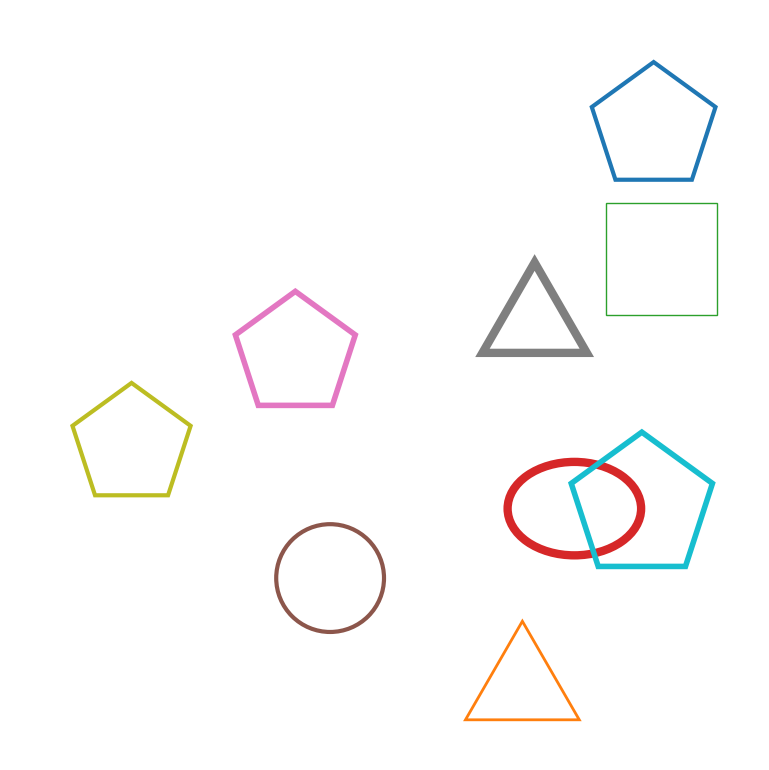[{"shape": "pentagon", "thickness": 1.5, "radius": 0.42, "center": [0.849, 0.835]}, {"shape": "triangle", "thickness": 1, "radius": 0.43, "center": [0.678, 0.108]}, {"shape": "square", "thickness": 0.5, "radius": 0.36, "center": [0.859, 0.664]}, {"shape": "oval", "thickness": 3, "radius": 0.43, "center": [0.746, 0.339]}, {"shape": "circle", "thickness": 1.5, "radius": 0.35, "center": [0.429, 0.249]}, {"shape": "pentagon", "thickness": 2, "radius": 0.41, "center": [0.384, 0.54]}, {"shape": "triangle", "thickness": 3, "radius": 0.39, "center": [0.694, 0.581]}, {"shape": "pentagon", "thickness": 1.5, "radius": 0.4, "center": [0.171, 0.422]}, {"shape": "pentagon", "thickness": 2, "radius": 0.48, "center": [0.834, 0.342]}]